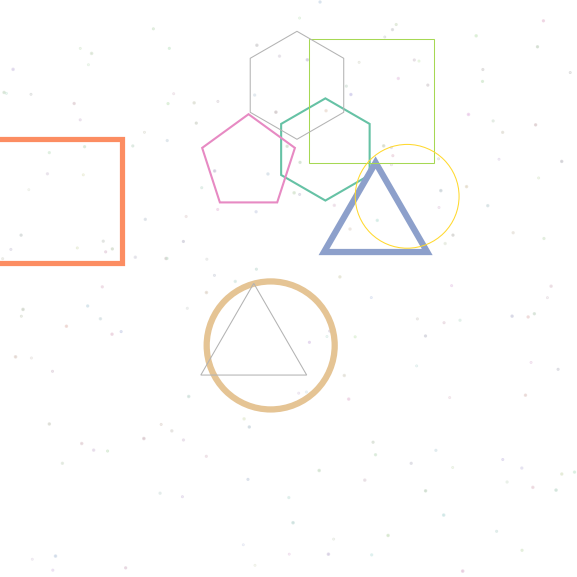[{"shape": "hexagon", "thickness": 1, "radius": 0.44, "center": [0.563, 0.74]}, {"shape": "square", "thickness": 2.5, "radius": 0.54, "center": [0.103, 0.651]}, {"shape": "triangle", "thickness": 3, "radius": 0.52, "center": [0.65, 0.614]}, {"shape": "pentagon", "thickness": 1, "radius": 0.42, "center": [0.43, 0.717]}, {"shape": "square", "thickness": 0.5, "radius": 0.54, "center": [0.643, 0.824]}, {"shape": "circle", "thickness": 0.5, "radius": 0.45, "center": [0.705, 0.659]}, {"shape": "circle", "thickness": 3, "radius": 0.55, "center": [0.469, 0.401]}, {"shape": "hexagon", "thickness": 0.5, "radius": 0.47, "center": [0.514, 0.851]}, {"shape": "triangle", "thickness": 0.5, "radius": 0.53, "center": [0.439, 0.403]}]